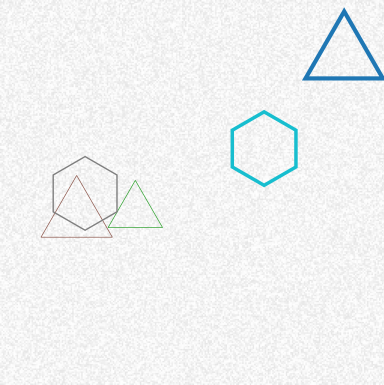[{"shape": "triangle", "thickness": 3, "radius": 0.58, "center": [0.894, 0.854]}, {"shape": "triangle", "thickness": 0.5, "radius": 0.41, "center": [0.351, 0.45]}, {"shape": "triangle", "thickness": 0.5, "radius": 0.53, "center": [0.199, 0.437]}, {"shape": "hexagon", "thickness": 1, "radius": 0.48, "center": [0.221, 0.498]}, {"shape": "hexagon", "thickness": 2.5, "radius": 0.48, "center": [0.686, 0.614]}]